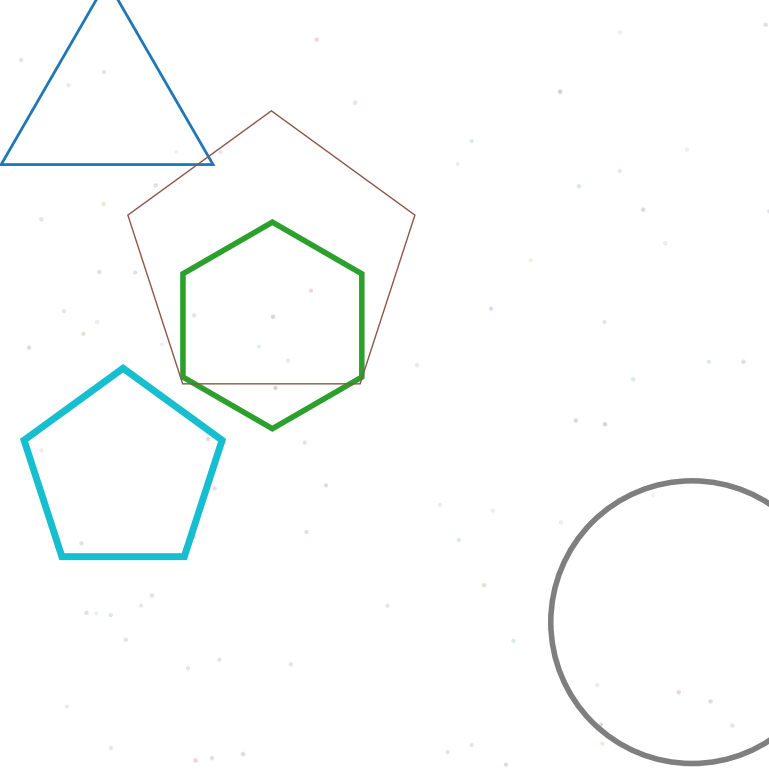[{"shape": "triangle", "thickness": 1, "radius": 0.79, "center": [0.139, 0.866]}, {"shape": "hexagon", "thickness": 2, "radius": 0.67, "center": [0.354, 0.577]}, {"shape": "pentagon", "thickness": 0.5, "radius": 0.98, "center": [0.352, 0.66]}, {"shape": "circle", "thickness": 2, "radius": 0.92, "center": [0.899, 0.192]}, {"shape": "pentagon", "thickness": 2.5, "radius": 0.68, "center": [0.16, 0.386]}]